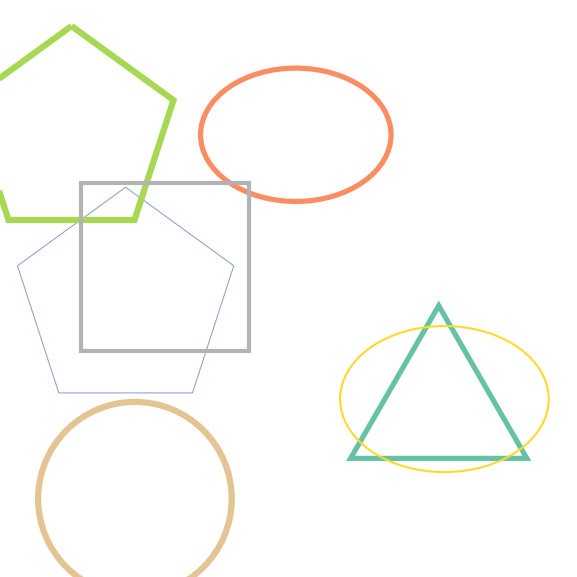[{"shape": "triangle", "thickness": 2.5, "radius": 0.88, "center": [0.76, 0.294]}, {"shape": "oval", "thickness": 2.5, "radius": 0.82, "center": [0.512, 0.766]}, {"shape": "pentagon", "thickness": 0.5, "radius": 0.98, "center": [0.218, 0.478]}, {"shape": "pentagon", "thickness": 3, "radius": 0.93, "center": [0.124, 0.768]}, {"shape": "oval", "thickness": 1, "radius": 0.9, "center": [0.77, 0.308]}, {"shape": "circle", "thickness": 3, "radius": 0.84, "center": [0.234, 0.136]}, {"shape": "square", "thickness": 2, "radius": 0.73, "center": [0.286, 0.536]}]